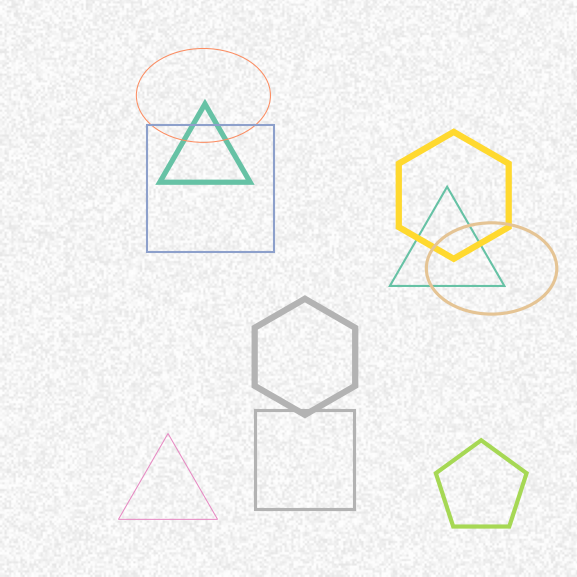[{"shape": "triangle", "thickness": 1, "radius": 0.57, "center": [0.774, 0.561]}, {"shape": "triangle", "thickness": 2.5, "radius": 0.45, "center": [0.355, 0.729]}, {"shape": "oval", "thickness": 0.5, "radius": 0.58, "center": [0.352, 0.834]}, {"shape": "square", "thickness": 1, "radius": 0.55, "center": [0.365, 0.673]}, {"shape": "triangle", "thickness": 0.5, "radius": 0.5, "center": [0.291, 0.149]}, {"shape": "pentagon", "thickness": 2, "radius": 0.41, "center": [0.833, 0.154]}, {"shape": "hexagon", "thickness": 3, "radius": 0.55, "center": [0.786, 0.661]}, {"shape": "oval", "thickness": 1.5, "radius": 0.56, "center": [0.851, 0.534]}, {"shape": "square", "thickness": 1.5, "radius": 0.43, "center": [0.527, 0.204]}, {"shape": "hexagon", "thickness": 3, "radius": 0.5, "center": [0.528, 0.381]}]